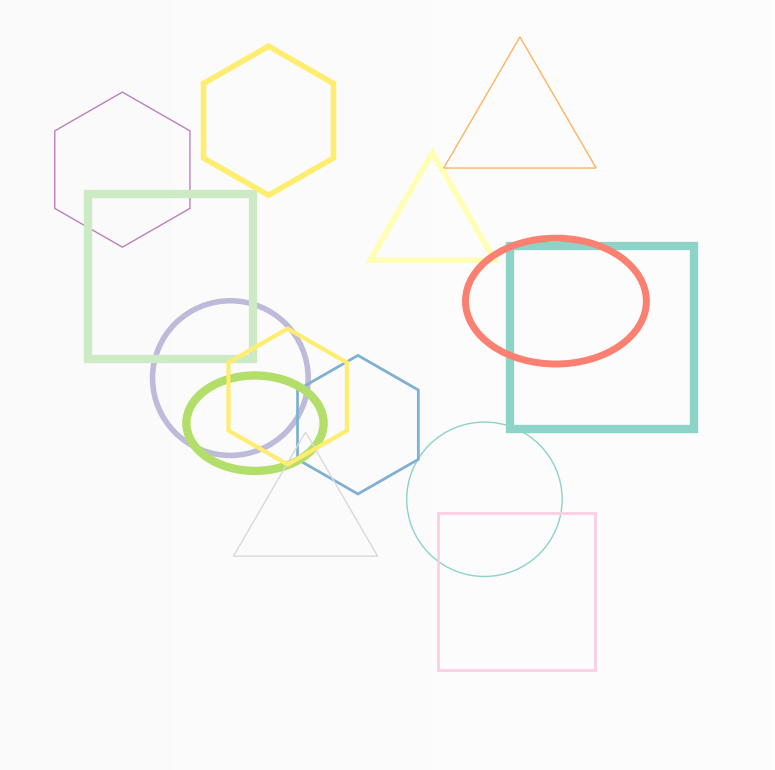[{"shape": "square", "thickness": 3, "radius": 0.6, "center": [0.777, 0.562]}, {"shape": "circle", "thickness": 0.5, "radius": 0.5, "center": [0.625, 0.352]}, {"shape": "triangle", "thickness": 2, "radius": 0.46, "center": [0.558, 0.709]}, {"shape": "circle", "thickness": 2, "radius": 0.5, "center": [0.297, 0.509]}, {"shape": "oval", "thickness": 2.5, "radius": 0.58, "center": [0.717, 0.609]}, {"shape": "hexagon", "thickness": 1, "radius": 0.45, "center": [0.462, 0.448]}, {"shape": "triangle", "thickness": 0.5, "radius": 0.57, "center": [0.671, 0.839]}, {"shape": "oval", "thickness": 3, "radius": 0.44, "center": [0.329, 0.45]}, {"shape": "square", "thickness": 1, "radius": 0.51, "center": [0.666, 0.232]}, {"shape": "triangle", "thickness": 0.5, "radius": 0.54, "center": [0.394, 0.331]}, {"shape": "hexagon", "thickness": 0.5, "radius": 0.5, "center": [0.158, 0.78]}, {"shape": "square", "thickness": 3, "radius": 0.53, "center": [0.22, 0.641]}, {"shape": "hexagon", "thickness": 2, "radius": 0.48, "center": [0.346, 0.843]}, {"shape": "hexagon", "thickness": 1.5, "radius": 0.44, "center": [0.371, 0.485]}]